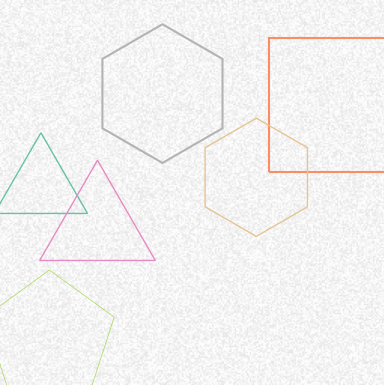[{"shape": "triangle", "thickness": 1, "radius": 0.7, "center": [0.106, 0.516]}, {"shape": "square", "thickness": 1.5, "radius": 0.87, "center": [0.872, 0.726]}, {"shape": "triangle", "thickness": 1, "radius": 0.87, "center": [0.253, 0.41]}, {"shape": "pentagon", "thickness": 0.5, "radius": 0.88, "center": [0.128, 0.122]}, {"shape": "hexagon", "thickness": 1, "radius": 0.77, "center": [0.666, 0.54]}, {"shape": "hexagon", "thickness": 1.5, "radius": 0.9, "center": [0.422, 0.757]}]